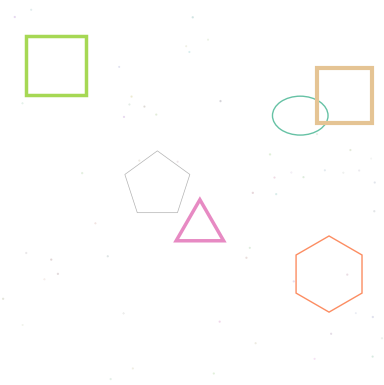[{"shape": "oval", "thickness": 1, "radius": 0.36, "center": [0.78, 0.7]}, {"shape": "hexagon", "thickness": 1, "radius": 0.49, "center": [0.855, 0.288]}, {"shape": "triangle", "thickness": 2.5, "radius": 0.36, "center": [0.519, 0.41]}, {"shape": "square", "thickness": 2.5, "radius": 0.39, "center": [0.146, 0.83]}, {"shape": "square", "thickness": 3, "radius": 0.36, "center": [0.896, 0.751]}, {"shape": "pentagon", "thickness": 0.5, "radius": 0.44, "center": [0.409, 0.519]}]